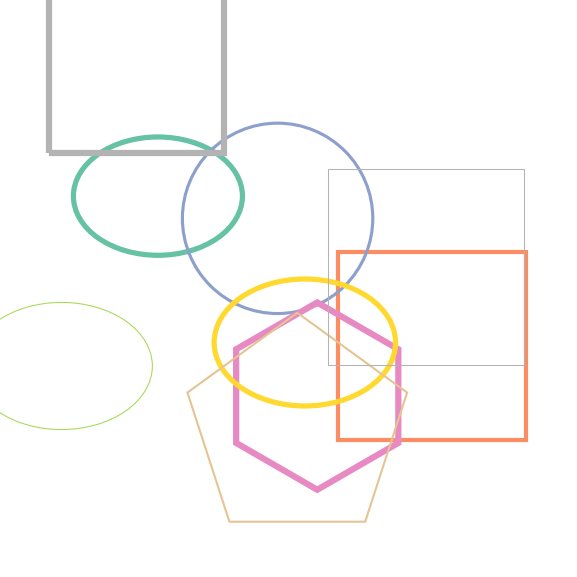[{"shape": "oval", "thickness": 2.5, "radius": 0.73, "center": [0.273, 0.66]}, {"shape": "square", "thickness": 2, "radius": 0.81, "center": [0.748, 0.4]}, {"shape": "circle", "thickness": 1.5, "radius": 0.82, "center": [0.481, 0.621]}, {"shape": "hexagon", "thickness": 3, "radius": 0.81, "center": [0.549, 0.313]}, {"shape": "oval", "thickness": 0.5, "radius": 0.79, "center": [0.107, 0.365]}, {"shape": "oval", "thickness": 2.5, "radius": 0.79, "center": [0.528, 0.406]}, {"shape": "pentagon", "thickness": 1, "radius": 1.0, "center": [0.515, 0.258]}, {"shape": "square", "thickness": 3, "radius": 0.76, "center": [0.236, 0.886]}, {"shape": "square", "thickness": 0.5, "radius": 0.85, "center": [0.738, 0.537]}]